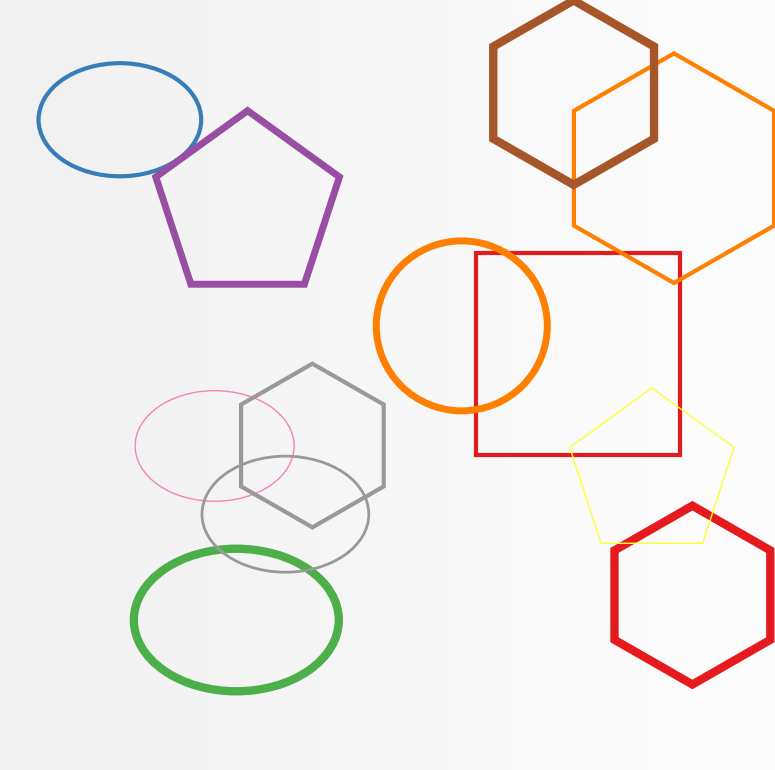[{"shape": "square", "thickness": 1.5, "radius": 0.66, "center": [0.746, 0.541]}, {"shape": "hexagon", "thickness": 3, "radius": 0.58, "center": [0.893, 0.227]}, {"shape": "oval", "thickness": 1.5, "radius": 0.52, "center": [0.155, 0.844]}, {"shape": "oval", "thickness": 3, "radius": 0.66, "center": [0.305, 0.195]}, {"shape": "pentagon", "thickness": 2.5, "radius": 0.62, "center": [0.32, 0.732]}, {"shape": "hexagon", "thickness": 1.5, "radius": 0.75, "center": [0.87, 0.782]}, {"shape": "circle", "thickness": 2.5, "radius": 0.55, "center": [0.596, 0.577]}, {"shape": "pentagon", "thickness": 0.5, "radius": 0.56, "center": [0.841, 0.385]}, {"shape": "hexagon", "thickness": 3, "radius": 0.6, "center": [0.74, 0.88]}, {"shape": "oval", "thickness": 0.5, "radius": 0.51, "center": [0.277, 0.421]}, {"shape": "hexagon", "thickness": 1.5, "radius": 0.53, "center": [0.403, 0.421]}, {"shape": "oval", "thickness": 1, "radius": 0.54, "center": [0.368, 0.332]}]